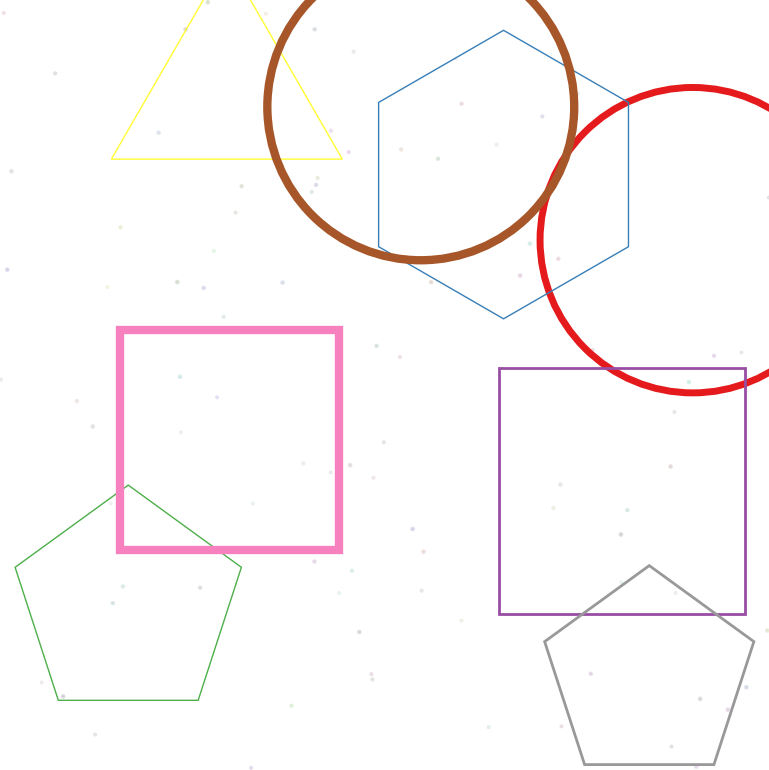[{"shape": "circle", "thickness": 2.5, "radius": 0.99, "center": [0.9, 0.688]}, {"shape": "hexagon", "thickness": 0.5, "radius": 0.94, "center": [0.654, 0.773]}, {"shape": "pentagon", "thickness": 0.5, "radius": 0.77, "center": [0.167, 0.216]}, {"shape": "square", "thickness": 1, "radius": 0.8, "center": [0.808, 0.362]}, {"shape": "triangle", "thickness": 0.5, "radius": 0.87, "center": [0.295, 0.88]}, {"shape": "circle", "thickness": 3, "radius": 1.0, "center": [0.546, 0.861]}, {"shape": "square", "thickness": 3, "radius": 0.71, "center": [0.298, 0.429]}, {"shape": "pentagon", "thickness": 1, "radius": 0.71, "center": [0.843, 0.123]}]